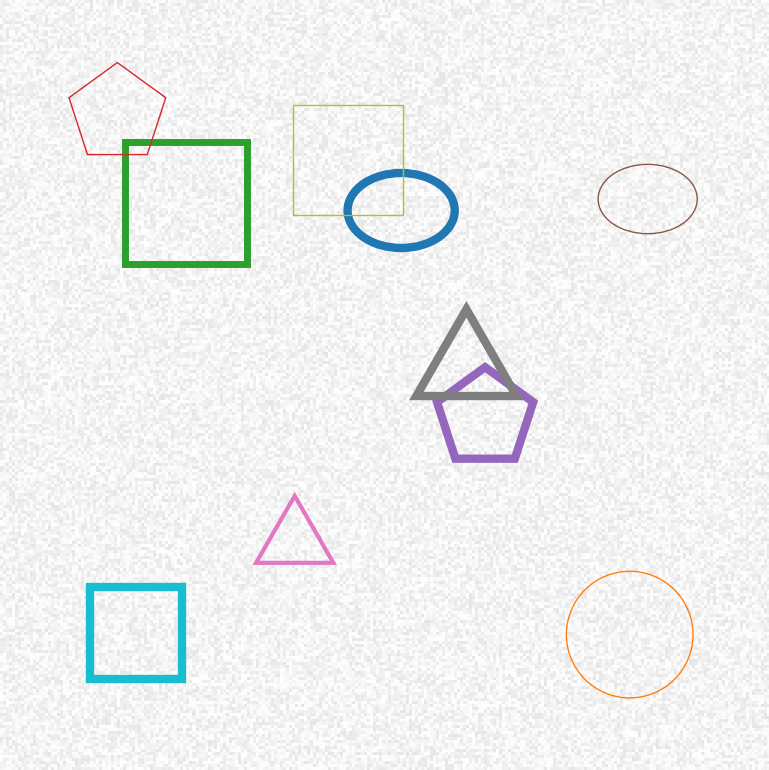[{"shape": "oval", "thickness": 3, "radius": 0.35, "center": [0.521, 0.727]}, {"shape": "circle", "thickness": 0.5, "radius": 0.41, "center": [0.818, 0.176]}, {"shape": "square", "thickness": 2.5, "radius": 0.39, "center": [0.242, 0.736]}, {"shape": "pentagon", "thickness": 0.5, "radius": 0.33, "center": [0.152, 0.853]}, {"shape": "pentagon", "thickness": 3, "radius": 0.33, "center": [0.63, 0.457]}, {"shape": "oval", "thickness": 0.5, "radius": 0.32, "center": [0.841, 0.742]}, {"shape": "triangle", "thickness": 1.5, "radius": 0.29, "center": [0.383, 0.298]}, {"shape": "triangle", "thickness": 3, "radius": 0.38, "center": [0.606, 0.523]}, {"shape": "square", "thickness": 0.5, "radius": 0.36, "center": [0.452, 0.792]}, {"shape": "square", "thickness": 3, "radius": 0.3, "center": [0.177, 0.178]}]